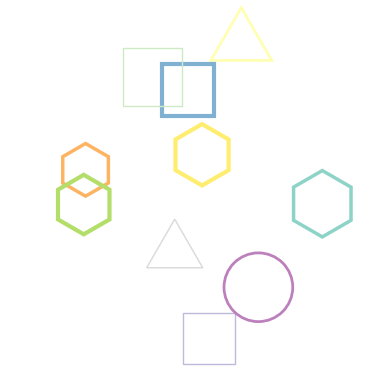[{"shape": "hexagon", "thickness": 2.5, "radius": 0.43, "center": [0.837, 0.471]}, {"shape": "triangle", "thickness": 2, "radius": 0.46, "center": [0.627, 0.889]}, {"shape": "square", "thickness": 1, "radius": 0.33, "center": [0.543, 0.121]}, {"shape": "square", "thickness": 3, "radius": 0.34, "center": [0.488, 0.767]}, {"shape": "hexagon", "thickness": 2.5, "radius": 0.34, "center": [0.222, 0.559]}, {"shape": "hexagon", "thickness": 3, "radius": 0.39, "center": [0.218, 0.469]}, {"shape": "triangle", "thickness": 1, "radius": 0.42, "center": [0.454, 0.347]}, {"shape": "circle", "thickness": 2, "radius": 0.45, "center": [0.671, 0.254]}, {"shape": "square", "thickness": 1, "radius": 0.38, "center": [0.397, 0.8]}, {"shape": "hexagon", "thickness": 3, "radius": 0.4, "center": [0.525, 0.598]}]